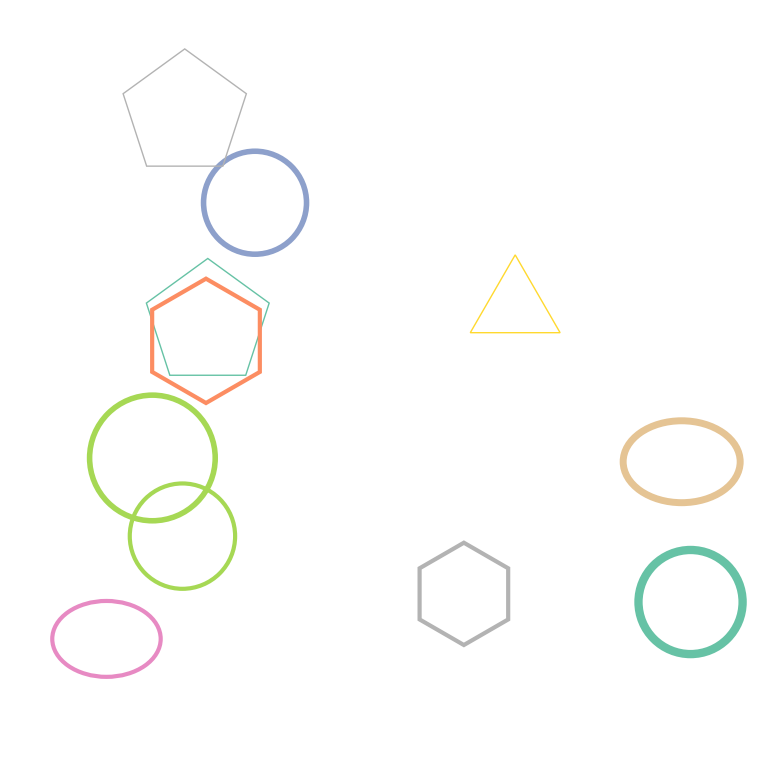[{"shape": "pentagon", "thickness": 0.5, "radius": 0.42, "center": [0.27, 0.58]}, {"shape": "circle", "thickness": 3, "radius": 0.34, "center": [0.897, 0.218]}, {"shape": "hexagon", "thickness": 1.5, "radius": 0.4, "center": [0.268, 0.557]}, {"shape": "circle", "thickness": 2, "radius": 0.33, "center": [0.331, 0.737]}, {"shape": "oval", "thickness": 1.5, "radius": 0.35, "center": [0.138, 0.17]}, {"shape": "circle", "thickness": 1.5, "radius": 0.34, "center": [0.237, 0.304]}, {"shape": "circle", "thickness": 2, "radius": 0.41, "center": [0.198, 0.405]}, {"shape": "triangle", "thickness": 0.5, "radius": 0.34, "center": [0.669, 0.602]}, {"shape": "oval", "thickness": 2.5, "radius": 0.38, "center": [0.885, 0.4]}, {"shape": "hexagon", "thickness": 1.5, "radius": 0.33, "center": [0.602, 0.229]}, {"shape": "pentagon", "thickness": 0.5, "radius": 0.42, "center": [0.24, 0.852]}]